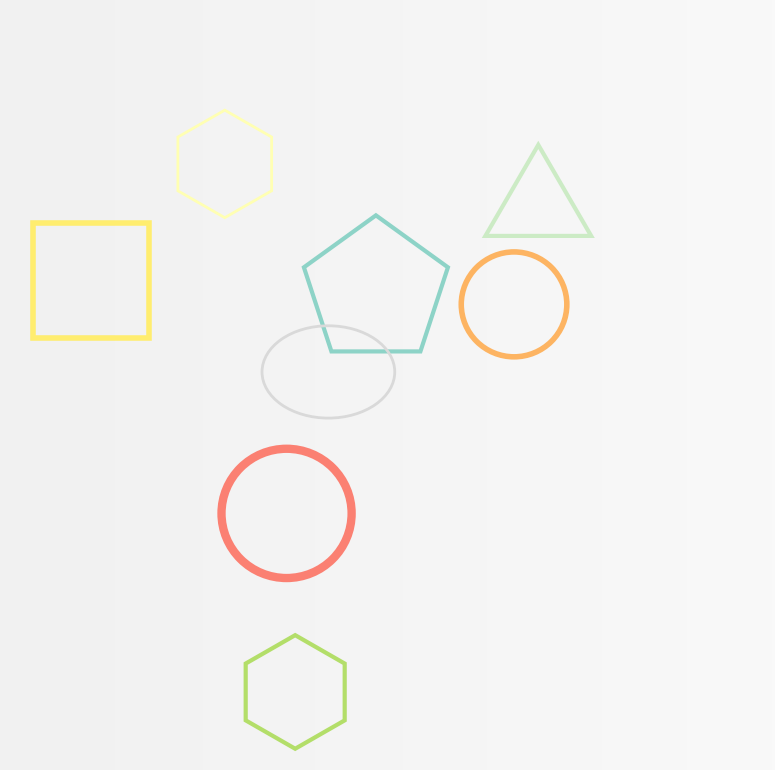[{"shape": "pentagon", "thickness": 1.5, "radius": 0.49, "center": [0.485, 0.623]}, {"shape": "hexagon", "thickness": 1, "radius": 0.35, "center": [0.29, 0.787]}, {"shape": "circle", "thickness": 3, "radius": 0.42, "center": [0.37, 0.333]}, {"shape": "circle", "thickness": 2, "radius": 0.34, "center": [0.663, 0.605]}, {"shape": "hexagon", "thickness": 1.5, "radius": 0.37, "center": [0.381, 0.101]}, {"shape": "oval", "thickness": 1, "radius": 0.43, "center": [0.424, 0.517]}, {"shape": "triangle", "thickness": 1.5, "radius": 0.39, "center": [0.695, 0.733]}, {"shape": "square", "thickness": 2, "radius": 0.37, "center": [0.117, 0.635]}]